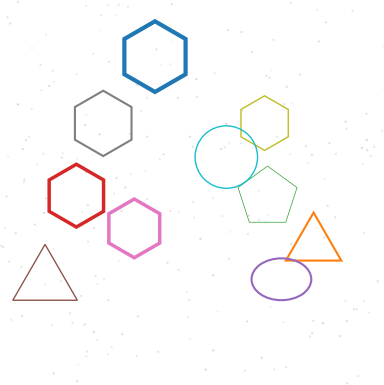[{"shape": "hexagon", "thickness": 3, "radius": 0.46, "center": [0.403, 0.853]}, {"shape": "triangle", "thickness": 1.5, "radius": 0.42, "center": [0.815, 0.365]}, {"shape": "pentagon", "thickness": 0.5, "radius": 0.4, "center": [0.695, 0.488]}, {"shape": "hexagon", "thickness": 2.5, "radius": 0.41, "center": [0.198, 0.492]}, {"shape": "oval", "thickness": 1.5, "radius": 0.39, "center": [0.731, 0.275]}, {"shape": "triangle", "thickness": 1, "radius": 0.48, "center": [0.117, 0.268]}, {"shape": "hexagon", "thickness": 2.5, "radius": 0.38, "center": [0.349, 0.407]}, {"shape": "hexagon", "thickness": 1.5, "radius": 0.42, "center": [0.268, 0.68]}, {"shape": "hexagon", "thickness": 1, "radius": 0.35, "center": [0.687, 0.68]}, {"shape": "circle", "thickness": 1, "radius": 0.41, "center": [0.588, 0.592]}]